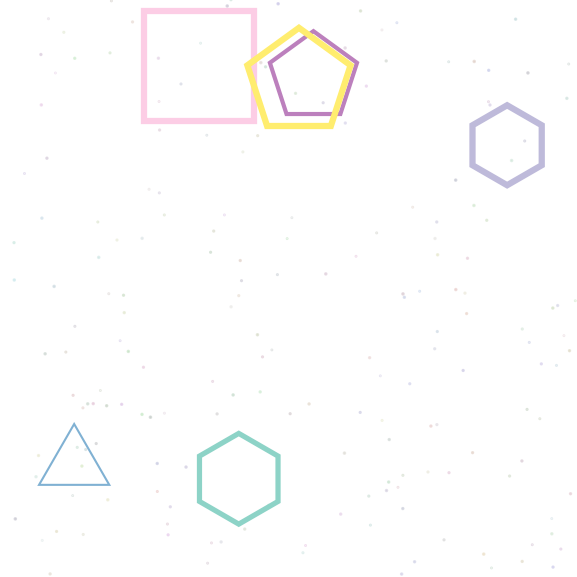[{"shape": "hexagon", "thickness": 2.5, "radius": 0.39, "center": [0.413, 0.17]}, {"shape": "hexagon", "thickness": 3, "radius": 0.35, "center": [0.878, 0.748]}, {"shape": "triangle", "thickness": 1, "radius": 0.35, "center": [0.128, 0.195]}, {"shape": "square", "thickness": 3, "radius": 0.48, "center": [0.345, 0.885]}, {"shape": "pentagon", "thickness": 2, "radius": 0.4, "center": [0.543, 0.866]}, {"shape": "pentagon", "thickness": 3, "radius": 0.47, "center": [0.518, 0.857]}]